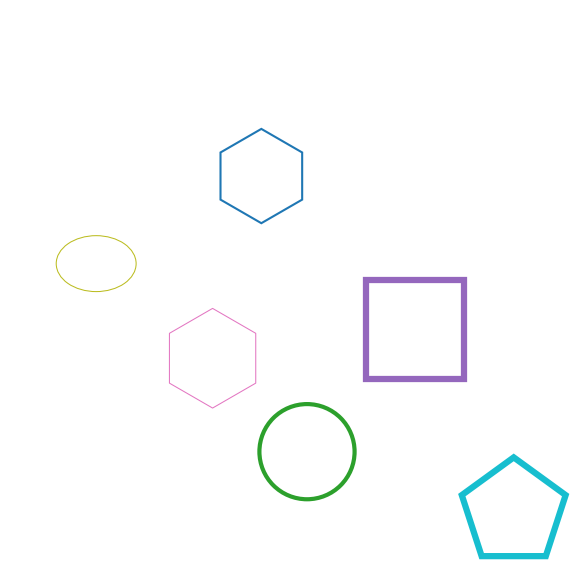[{"shape": "hexagon", "thickness": 1, "radius": 0.41, "center": [0.453, 0.694]}, {"shape": "circle", "thickness": 2, "radius": 0.41, "center": [0.532, 0.217]}, {"shape": "square", "thickness": 3, "radius": 0.43, "center": [0.719, 0.428]}, {"shape": "hexagon", "thickness": 0.5, "radius": 0.43, "center": [0.368, 0.379]}, {"shape": "oval", "thickness": 0.5, "radius": 0.35, "center": [0.167, 0.543]}, {"shape": "pentagon", "thickness": 3, "radius": 0.47, "center": [0.89, 0.113]}]